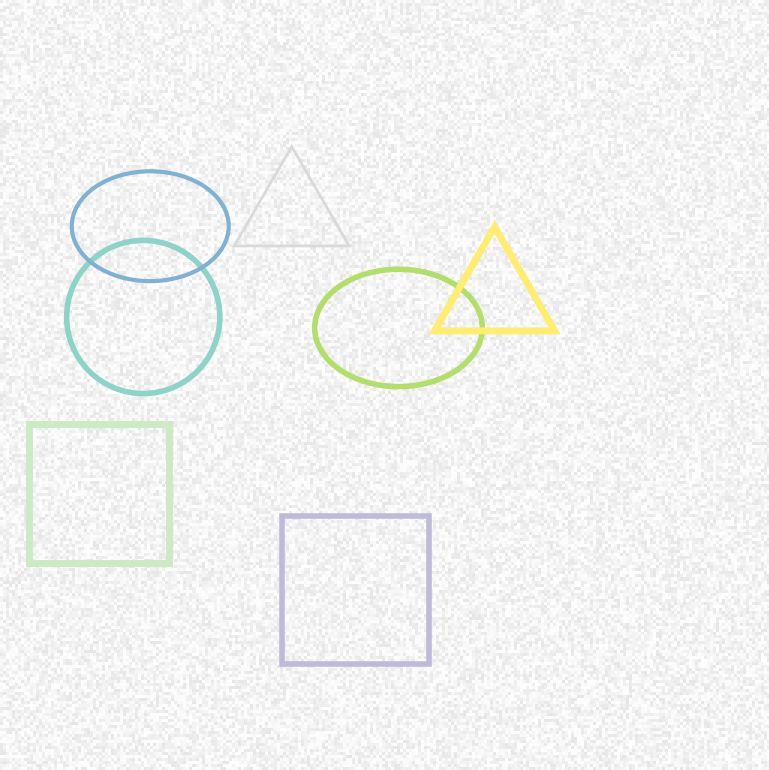[{"shape": "circle", "thickness": 2, "radius": 0.5, "center": [0.186, 0.588]}, {"shape": "square", "thickness": 2, "radius": 0.48, "center": [0.462, 0.234]}, {"shape": "oval", "thickness": 1.5, "radius": 0.51, "center": [0.195, 0.706]}, {"shape": "oval", "thickness": 2, "radius": 0.54, "center": [0.518, 0.574]}, {"shape": "triangle", "thickness": 1, "radius": 0.43, "center": [0.379, 0.724]}, {"shape": "square", "thickness": 2.5, "radius": 0.45, "center": [0.128, 0.359]}, {"shape": "triangle", "thickness": 2.5, "radius": 0.45, "center": [0.642, 0.615]}]